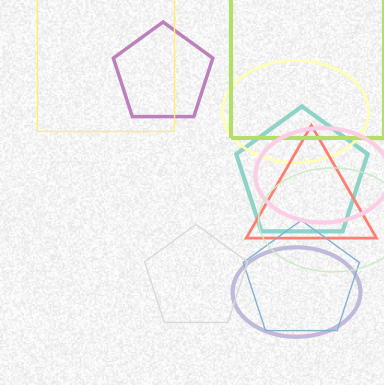[{"shape": "pentagon", "thickness": 3, "radius": 0.9, "center": [0.784, 0.544]}, {"shape": "oval", "thickness": 2, "radius": 0.95, "center": [0.768, 0.71]}, {"shape": "oval", "thickness": 3, "radius": 0.83, "center": [0.77, 0.241]}, {"shape": "triangle", "thickness": 2, "radius": 0.98, "center": [0.809, 0.479]}, {"shape": "pentagon", "thickness": 1, "radius": 0.79, "center": [0.783, 0.269]}, {"shape": "square", "thickness": 3, "radius": 0.99, "center": [0.799, 0.839]}, {"shape": "oval", "thickness": 3, "radius": 0.88, "center": [0.839, 0.545]}, {"shape": "pentagon", "thickness": 1, "radius": 0.7, "center": [0.509, 0.276]}, {"shape": "pentagon", "thickness": 2.5, "radius": 0.68, "center": [0.424, 0.807]}, {"shape": "oval", "thickness": 1, "radius": 0.96, "center": [0.864, 0.429]}, {"shape": "square", "thickness": 1, "radius": 0.89, "center": [0.275, 0.839]}]